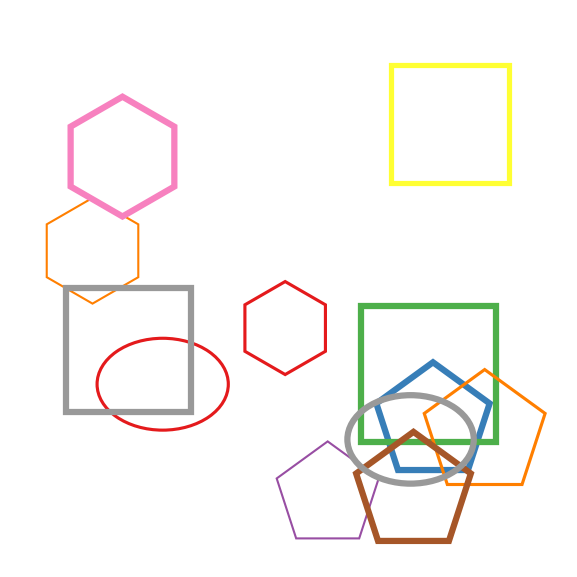[{"shape": "hexagon", "thickness": 1.5, "radius": 0.4, "center": [0.494, 0.431]}, {"shape": "oval", "thickness": 1.5, "radius": 0.57, "center": [0.282, 0.334]}, {"shape": "pentagon", "thickness": 3, "radius": 0.52, "center": [0.75, 0.269]}, {"shape": "square", "thickness": 3, "radius": 0.59, "center": [0.742, 0.352]}, {"shape": "pentagon", "thickness": 1, "radius": 0.46, "center": [0.567, 0.142]}, {"shape": "hexagon", "thickness": 1, "radius": 0.46, "center": [0.16, 0.565]}, {"shape": "pentagon", "thickness": 1.5, "radius": 0.55, "center": [0.839, 0.249]}, {"shape": "square", "thickness": 2.5, "radius": 0.51, "center": [0.779, 0.784]}, {"shape": "pentagon", "thickness": 3, "radius": 0.52, "center": [0.716, 0.147]}, {"shape": "hexagon", "thickness": 3, "radius": 0.52, "center": [0.212, 0.728]}, {"shape": "square", "thickness": 3, "radius": 0.54, "center": [0.222, 0.393]}, {"shape": "oval", "thickness": 3, "radius": 0.55, "center": [0.711, 0.238]}]